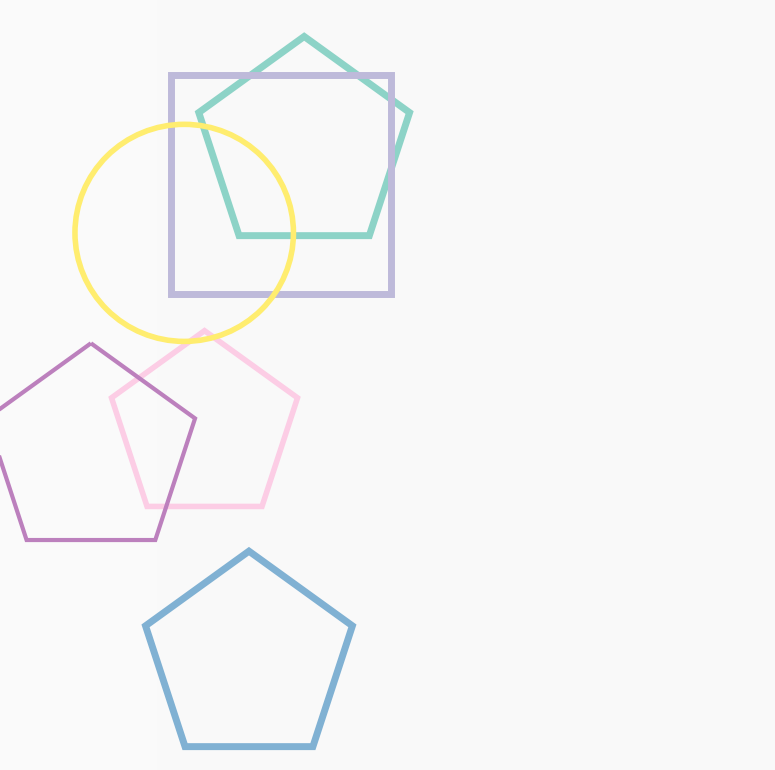[{"shape": "pentagon", "thickness": 2.5, "radius": 0.71, "center": [0.392, 0.81]}, {"shape": "square", "thickness": 2.5, "radius": 0.71, "center": [0.362, 0.761]}, {"shape": "pentagon", "thickness": 2.5, "radius": 0.7, "center": [0.321, 0.144]}, {"shape": "pentagon", "thickness": 2, "radius": 0.63, "center": [0.264, 0.444]}, {"shape": "pentagon", "thickness": 1.5, "radius": 0.71, "center": [0.117, 0.413]}, {"shape": "circle", "thickness": 2, "radius": 0.7, "center": [0.238, 0.698]}]